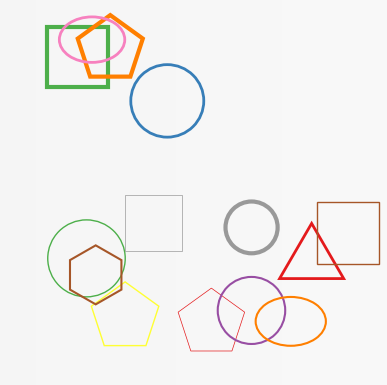[{"shape": "triangle", "thickness": 2, "radius": 0.48, "center": [0.804, 0.324]}, {"shape": "pentagon", "thickness": 0.5, "radius": 0.45, "center": [0.545, 0.161]}, {"shape": "circle", "thickness": 2, "radius": 0.47, "center": [0.432, 0.738]}, {"shape": "square", "thickness": 3, "radius": 0.39, "center": [0.2, 0.851]}, {"shape": "circle", "thickness": 1, "radius": 0.5, "center": [0.223, 0.329]}, {"shape": "circle", "thickness": 1.5, "radius": 0.44, "center": [0.649, 0.194]}, {"shape": "oval", "thickness": 1.5, "radius": 0.45, "center": [0.75, 0.165]}, {"shape": "pentagon", "thickness": 3, "radius": 0.44, "center": [0.285, 0.872]}, {"shape": "pentagon", "thickness": 1, "radius": 0.46, "center": [0.323, 0.176]}, {"shape": "hexagon", "thickness": 1.5, "radius": 0.38, "center": [0.247, 0.286]}, {"shape": "square", "thickness": 1, "radius": 0.4, "center": [0.898, 0.394]}, {"shape": "oval", "thickness": 2, "radius": 0.42, "center": [0.238, 0.897]}, {"shape": "circle", "thickness": 3, "radius": 0.34, "center": [0.649, 0.409]}, {"shape": "square", "thickness": 0.5, "radius": 0.37, "center": [0.397, 0.421]}]